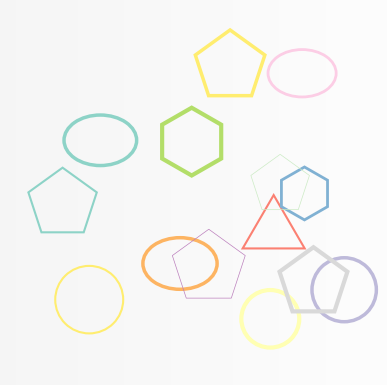[{"shape": "oval", "thickness": 2.5, "radius": 0.47, "center": [0.259, 0.636]}, {"shape": "pentagon", "thickness": 1.5, "radius": 0.46, "center": [0.161, 0.472]}, {"shape": "circle", "thickness": 3, "radius": 0.37, "center": [0.698, 0.172]}, {"shape": "circle", "thickness": 2.5, "radius": 0.42, "center": [0.888, 0.247]}, {"shape": "triangle", "thickness": 1.5, "radius": 0.46, "center": [0.706, 0.401]}, {"shape": "hexagon", "thickness": 2, "radius": 0.34, "center": [0.786, 0.498]}, {"shape": "oval", "thickness": 2.5, "radius": 0.48, "center": [0.465, 0.316]}, {"shape": "hexagon", "thickness": 3, "radius": 0.44, "center": [0.495, 0.632]}, {"shape": "oval", "thickness": 2, "radius": 0.44, "center": [0.78, 0.81]}, {"shape": "pentagon", "thickness": 3, "radius": 0.46, "center": [0.809, 0.266]}, {"shape": "pentagon", "thickness": 0.5, "radius": 0.49, "center": [0.539, 0.306]}, {"shape": "pentagon", "thickness": 0.5, "radius": 0.4, "center": [0.723, 0.52]}, {"shape": "circle", "thickness": 1.5, "radius": 0.44, "center": [0.23, 0.222]}, {"shape": "pentagon", "thickness": 2.5, "radius": 0.47, "center": [0.594, 0.828]}]